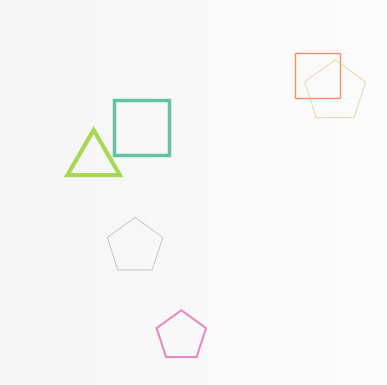[{"shape": "square", "thickness": 2.5, "radius": 0.35, "center": [0.365, 0.669]}, {"shape": "square", "thickness": 1, "radius": 0.29, "center": [0.818, 0.805]}, {"shape": "pentagon", "thickness": 1.5, "radius": 0.34, "center": [0.468, 0.127]}, {"shape": "triangle", "thickness": 3, "radius": 0.39, "center": [0.242, 0.584]}, {"shape": "pentagon", "thickness": 0.5, "radius": 0.41, "center": [0.865, 0.761]}, {"shape": "pentagon", "thickness": 0.5, "radius": 0.38, "center": [0.349, 0.36]}]